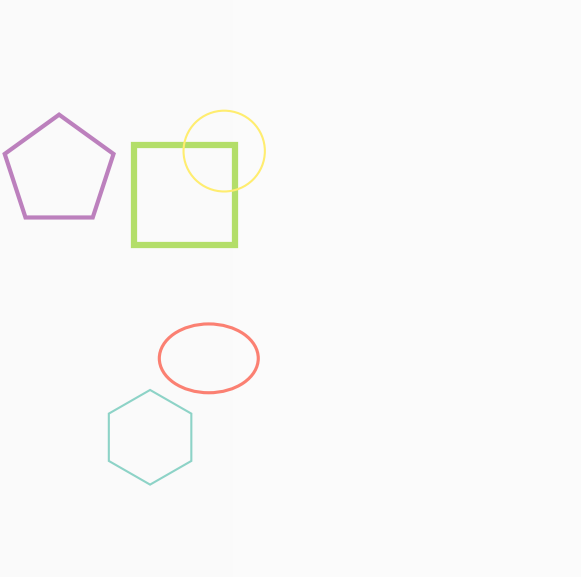[{"shape": "hexagon", "thickness": 1, "radius": 0.41, "center": [0.258, 0.242]}, {"shape": "oval", "thickness": 1.5, "radius": 0.43, "center": [0.359, 0.379]}, {"shape": "square", "thickness": 3, "radius": 0.43, "center": [0.317, 0.662]}, {"shape": "pentagon", "thickness": 2, "radius": 0.49, "center": [0.102, 0.702]}, {"shape": "circle", "thickness": 1, "radius": 0.35, "center": [0.386, 0.738]}]